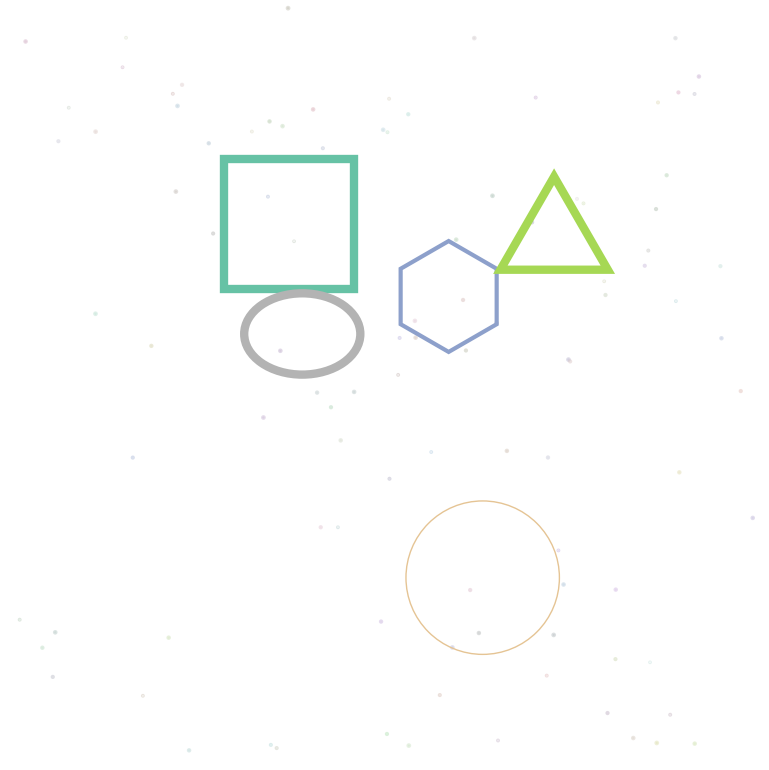[{"shape": "square", "thickness": 3, "radius": 0.42, "center": [0.375, 0.709]}, {"shape": "hexagon", "thickness": 1.5, "radius": 0.36, "center": [0.583, 0.615]}, {"shape": "triangle", "thickness": 3, "radius": 0.4, "center": [0.72, 0.69]}, {"shape": "circle", "thickness": 0.5, "radius": 0.5, "center": [0.627, 0.25]}, {"shape": "oval", "thickness": 3, "radius": 0.38, "center": [0.393, 0.566]}]